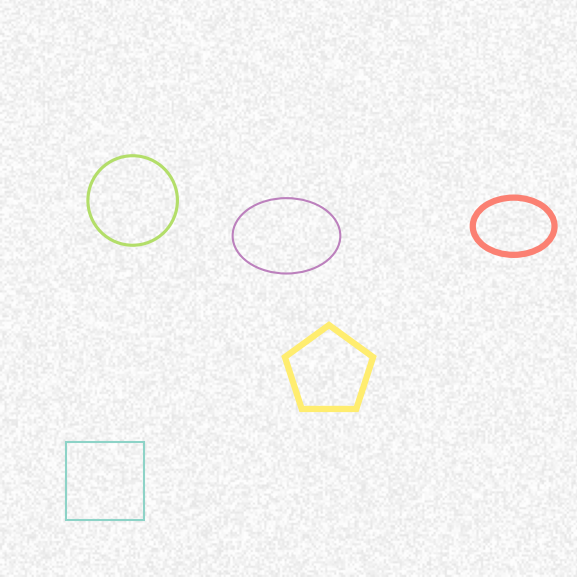[{"shape": "square", "thickness": 1, "radius": 0.34, "center": [0.182, 0.167]}, {"shape": "oval", "thickness": 3, "radius": 0.35, "center": [0.889, 0.607]}, {"shape": "circle", "thickness": 1.5, "radius": 0.39, "center": [0.23, 0.652]}, {"shape": "oval", "thickness": 1, "radius": 0.47, "center": [0.496, 0.591]}, {"shape": "pentagon", "thickness": 3, "radius": 0.4, "center": [0.57, 0.356]}]